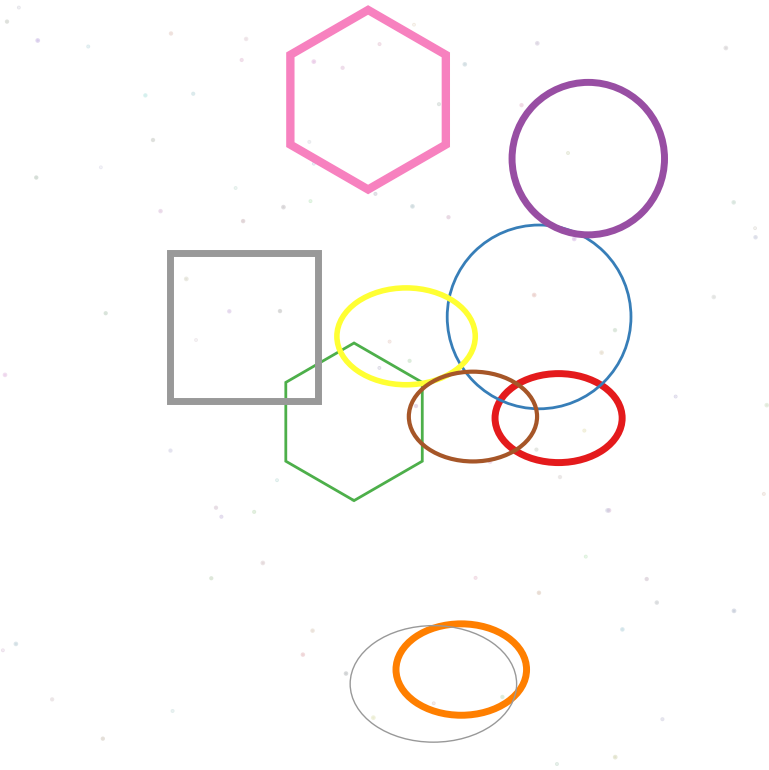[{"shape": "oval", "thickness": 2.5, "radius": 0.41, "center": [0.725, 0.457]}, {"shape": "circle", "thickness": 1, "radius": 0.6, "center": [0.7, 0.588]}, {"shape": "hexagon", "thickness": 1, "radius": 0.51, "center": [0.46, 0.452]}, {"shape": "circle", "thickness": 2.5, "radius": 0.5, "center": [0.764, 0.794]}, {"shape": "oval", "thickness": 2.5, "radius": 0.42, "center": [0.599, 0.13]}, {"shape": "oval", "thickness": 2, "radius": 0.45, "center": [0.527, 0.563]}, {"shape": "oval", "thickness": 1.5, "radius": 0.42, "center": [0.614, 0.459]}, {"shape": "hexagon", "thickness": 3, "radius": 0.58, "center": [0.478, 0.87]}, {"shape": "oval", "thickness": 0.5, "radius": 0.54, "center": [0.563, 0.112]}, {"shape": "square", "thickness": 2.5, "radius": 0.48, "center": [0.317, 0.575]}]